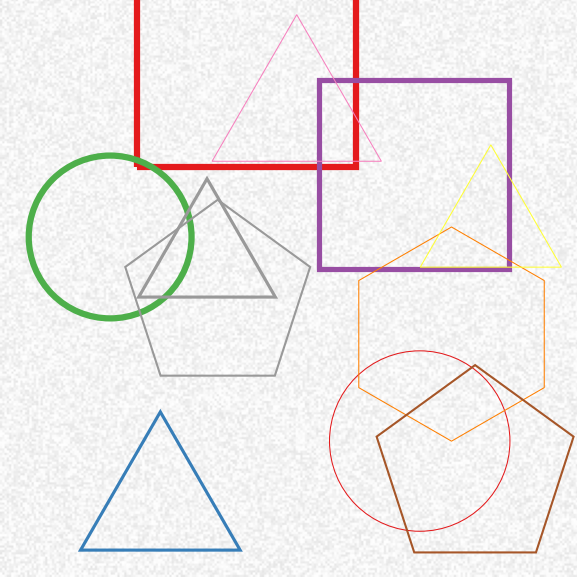[{"shape": "square", "thickness": 3, "radius": 0.95, "center": [0.427, 0.899]}, {"shape": "circle", "thickness": 0.5, "radius": 0.78, "center": [0.727, 0.235]}, {"shape": "triangle", "thickness": 1.5, "radius": 0.8, "center": [0.278, 0.126]}, {"shape": "circle", "thickness": 3, "radius": 0.7, "center": [0.191, 0.589]}, {"shape": "square", "thickness": 2.5, "radius": 0.82, "center": [0.717, 0.697]}, {"shape": "hexagon", "thickness": 0.5, "radius": 0.93, "center": [0.782, 0.421]}, {"shape": "triangle", "thickness": 0.5, "radius": 0.71, "center": [0.85, 0.607]}, {"shape": "pentagon", "thickness": 1, "radius": 0.9, "center": [0.823, 0.188]}, {"shape": "triangle", "thickness": 0.5, "radius": 0.85, "center": [0.514, 0.805]}, {"shape": "triangle", "thickness": 1.5, "radius": 0.68, "center": [0.358, 0.553]}, {"shape": "pentagon", "thickness": 1, "radius": 0.84, "center": [0.377, 0.485]}]